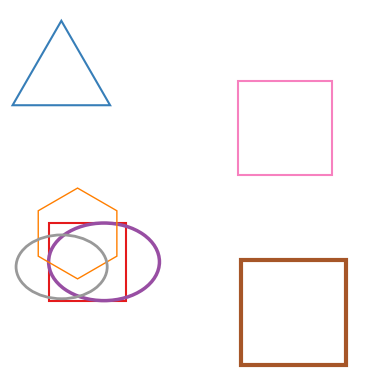[{"shape": "square", "thickness": 1.5, "radius": 0.5, "center": [0.228, 0.319]}, {"shape": "triangle", "thickness": 1.5, "radius": 0.73, "center": [0.159, 0.8]}, {"shape": "oval", "thickness": 2.5, "radius": 0.72, "center": [0.27, 0.32]}, {"shape": "hexagon", "thickness": 1, "radius": 0.59, "center": [0.201, 0.394]}, {"shape": "square", "thickness": 3, "radius": 0.68, "center": [0.762, 0.189]}, {"shape": "square", "thickness": 1.5, "radius": 0.61, "center": [0.741, 0.668]}, {"shape": "oval", "thickness": 2, "radius": 0.59, "center": [0.16, 0.307]}]